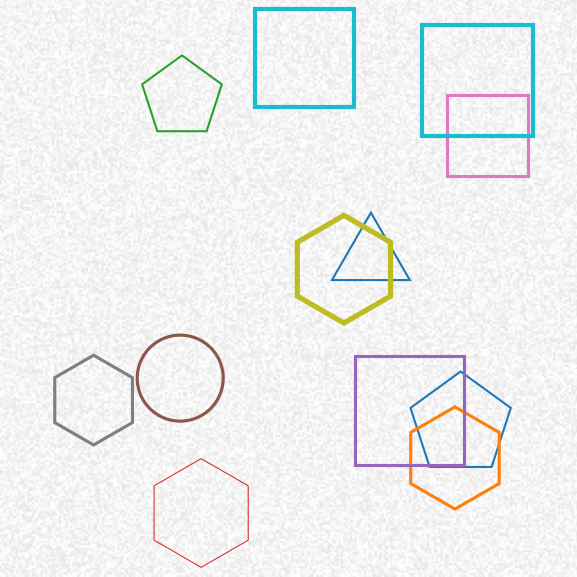[{"shape": "triangle", "thickness": 1, "radius": 0.39, "center": [0.642, 0.553]}, {"shape": "pentagon", "thickness": 1, "radius": 0.46, "center": [0.798, 0.264]}, {"shape": "hexagon", "thickness": 1.5, "radius": 0.44, "center": [0.788, 0.206]}, {"shape": "pentagon", "thickness": 1, "radius": 0.36, "center": [0.315, 0.831]}, {"shape": "hexagon", "thickness": 0.5, "radius": 0.47, "center": [0.348, 0.111]}, {"shape": "square", "thickness": 1.5, "radius": 0.47, "center": [0.709, 0.288]}, {"shape": "circle", "thickness": 1.5, "radius": 0.37, "center": [0.312, 0.344]}, {"shape": "square", "thickness": 1.5, "radius": 0.35, "center": [0.844, 0.764]}, {"shape": "hexagon", "thickness": 1.5, "radius": 0.39, "center": [0.162, 0.306]}, {"shape": "hexagon", "thickness": 2.5, "radius": 0.47, "center": [0.596, 0.533]}, {"shape": "square", "thickness": 2, "radius": 0.43, "center": [0.527, 0.899]}, {"shape": "square", "thickness": 2, "radius": 0.48, "center": [0.827, 0.86]}]